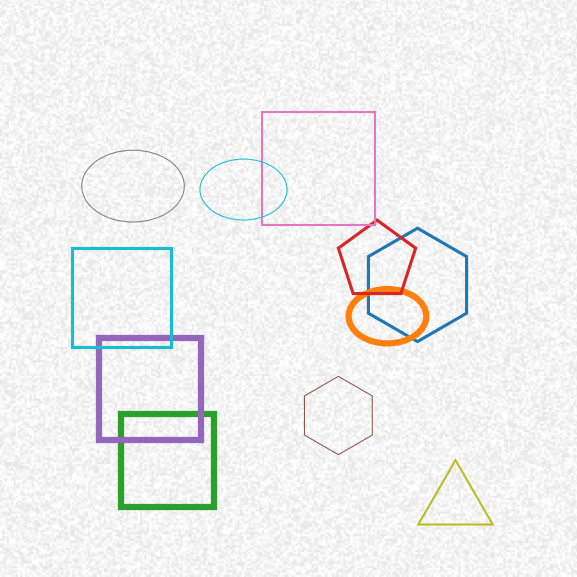[{"shape": "hexagon", "thickness": 1.5, "radius": 0.49, "center": [0.723, 0.506]}, {"shape": "oval", "thickness": 3, "radius": 0.34, "center": [0.671, 0.452]}, {"shape": "square", "thickness": 3, "radius": 0.4, "center": [0.29, 0.202]}, {"shape": "pentagon", "thickness": 1.5, "radius": 0.35, "center": [0.653, 0.548]}, {"shape": "square", "thickness": 3, "radius": 0.44, "center": [0.259, 0.325]}, {"shape": "hexagon", "thickness": 0.5, "radius": 0.34, "center": [0.586, 0.28]}, {"shape": "square", "thickness": 1, "radius": 0.49, "center": [0.551, 0.708]}, {"shape": "oval", "thickness": 0.5, "radius": 0.44, "center": [0.23, 0.677]}, {"shape": "triangle", "thickness": 1, "radius": 0.37, "center": [0.789, 0.128]}, {"shape": "square", "thickness": 1.5, "radius": 0.43, "center": [0.21, 0.485]}, {"shape": "oval", "thickness": 0.5, "radius": 0.38, "center": [0.422, 0.671]}]